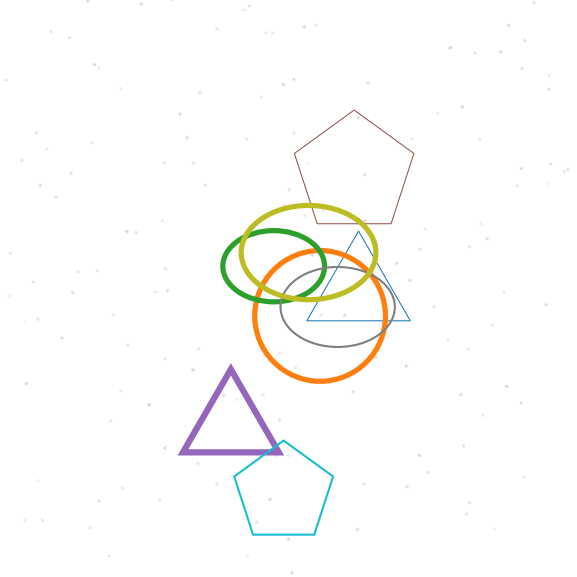[{"shape": "triangle", "thickness": 0.5, "radius": 0.52, "center": [0.621, 0.495]}, {"shape": "circle", "thickness": 2.5, "radius": 0.57, "center": [0.554, 0.452]}, {"shape": "oval", "thickness": 2.5, "radius": 0.44, "center": [0.474, 0.538]}, {"shape": "triangle", "thickness": 3, "radius": 0.48, "center": [0.4, 0.264]}, {"shape": "pentagon", "thickness": 0.5, "radius": 0.54, "center": [0.613, 0.7]}, {"shape": "oval", "thickness": 1, "radius": 0.49, "center": [0.585, 0.468]}, {"shape": "oval", "thickness": 2.5, "radius": 0.58, "center": [0.534, 0.562]}, {"shape": "pentagon", "thickness": 1, "radius": 0.45, "center": [0.491, 0.146]}]